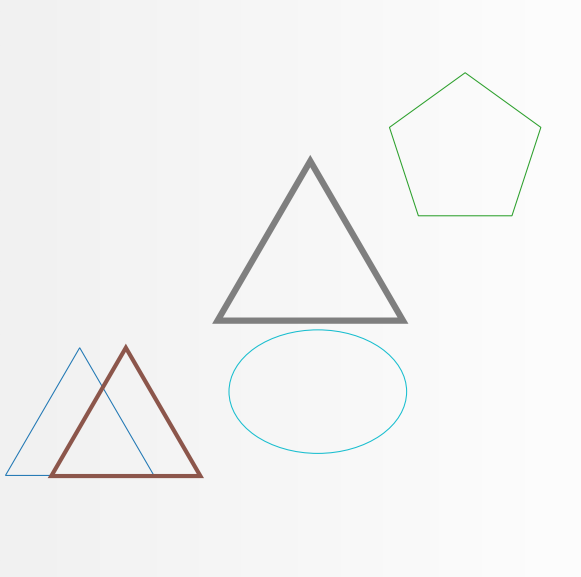[{"shape": "triangle", "thickness": 0.5, "radius": 0.74, "center": [0.137, 0.25]}, {"shape": "pentagon", "thickness": 0.5, "radius": 0.68, "center": [0.8, 0.736]}, {"shape": "triangle", "thickness": 2, "radius": 0.74, "center": [0.217, 0.249]}, {"shape": "triangle", "thickness": 3, "radius": 0.92, "center": [0.534, 0.536]}, {"shape": "oval", "thickness": 0.5, "radius": 0.76, "center": [0.547, 0.321]}]